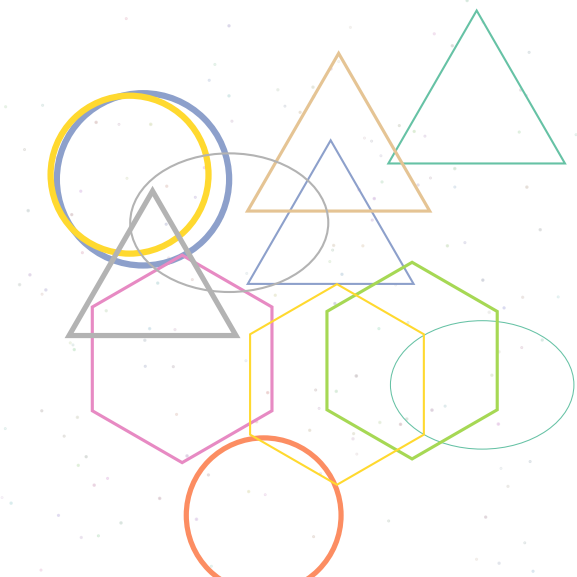[{"shape": "triangle", "thickness": 1, "radius": 0.88, "center": [0.825, 0.804]}, {"shape": "oval", "thickness": 0.5, "radius": 0.79, "center": [0.835, 0.333]}, {"shape": "circle", "thickness": 2.5, "radius": 0.67, "center": [0.457, 0.107]}, {"shape": "circle", "thickness": 3, "radius": 0.75, "center": [0.248, 0.689]}, {"shape": "triangle", "thickness": 1, "radius": 0.83, "center": [0.573, 0.59]}, {"shape": "hexagon", "thickness": 1.5, "radius": 0.9, "center": [0.315, 0.378]}, {"shape": "hexagon", "thickness": 1.5, "radius": 0.85, "center": [0.714, 0.375]}, {"shape": "circle", "thickness": 3, "radius": 0.68, "center": [0.224, 0.697]}, {"shape": "hexagon", "thickness": 1, "radius": 0.87, "center": [0.584, 0.333]}, {"shape": "triangle", "thickness": 1.5, "radius": 0.91, "center": [0.586, 0.725]}, {"shape": "oval", "thickness": 1, "radius": 0.86, "center": [0.397, 0.614]}, {"shape": "triangle", "thickness": 2.5, "radius": 0.83, "center": [0.264, 0.502]}]